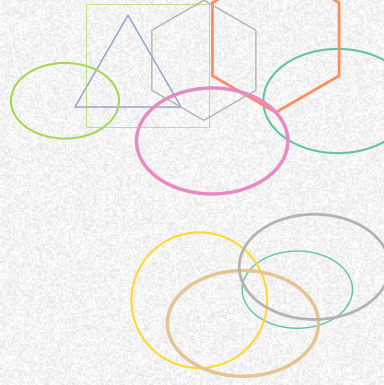[{"shape": "oval", "thickness": 1, "radius": 0.72, "center": [0.772, 0.248]}, {"shape": "oval", "thickness": 1.5, "radius": 0.97, "center": [0.877, 0.738]}, {"shape": "hexagon", "thickness": 2, "radius": 0.95, "center": [0.716, 0.898]}, {"shape": "triangle", "thickness": 1, "radius": 0.8, "center": [0.333, 0.802]}, {"shape": "oval", "thickness": 2.5, "radius": 0.98, "center": [0.551, 0.634]}, {"shape": "square", "thickness": 0.5, "radius": 0.79, "center": [0.383, 0.83]}, {"shape": "oval", "thickness": 1.5, "radius": 0.7, "center": [0.169, 0.738]}, {"shape": "circle", "thickness": 1.5, "radius": 0.88, "center": [0.518, 0.22]}, {"shape": "oval", "thickness": 2.5, "radius": 0.98, "center": [0.631, 0.16]}, {"shape": "hexagon", "thickness": 1, "radius": 0.78, "center": [0.53, 0.843]}, {"shape": "oval", "thickness": 2, "radius": 0.98, "center": [0.817, 0.307]}]